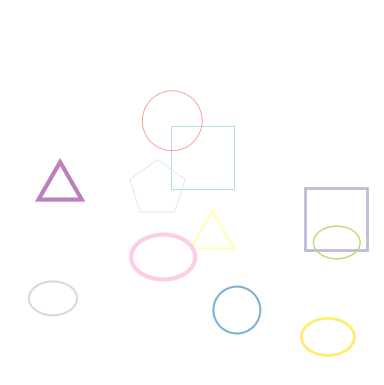[{"shape": "square", "thickness": 0.5, "radius": 0.41, "center": [0.526, 0.591]}, {"shape": "triangle", "thickness": 1.5, "radius": 0.33, "center": [0.552, 0.387]}, {"shape": "square", "thickness": 2, "radius": 0.4, "center": [0.874, 0.431]}, {"shape": "circle", "thickness": 0.5, "radius": 0.39, "center": [0.447, 0.686]}, {"shape": "circle", "thickness": 1.5, "radius": 0.3, "center": [0.615, 0.195]}, {"shape": "oval", "thickness": 1, "radius": 0.3, "center": [0.875, 0.37]}, {"shape": "oval", "thickness": 3, "radius": 0.42, "center": [0.424, 0.332]}, {"shape": "oval", "thickness": 1.5, "radius": 0.31, "center": [0.138, 0.225]}, {"shape": "triangle", "thickness": 3, "radius": 0.32, "center": [0.156, 0.514]}, {"shape": "pentagon", "thickness": 0.5, "radius": 0.38, "center": [0.409, 0.51]}, {"shape": "oval", "thickness": 2, "radius": 0.34, "center": [0.852, 0.125]}]